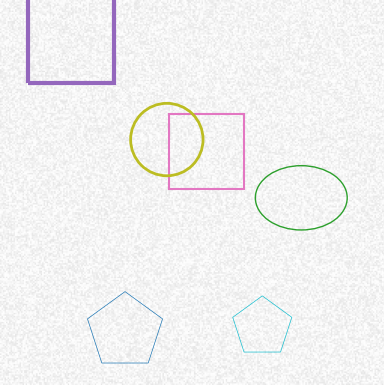[{"shape": "pentagon", "thickness": 0.5, "radius": 0.51, "center": [0.325, 0.14]}, {"shape": "oval", "thickness": 1, "radius": 0.6, "center": [0.783, 0.486]}, {"shape": "square", "thickness": 3, "radius": 0.56, "center": [0.185, 0.896]}, {"shape": "square", "thickness": 1.5, "radius": 0.49, "center": [0.536, 0.607]}, {"shape": "circle", "thickness": 2, "radius": 0.47, "center": [0.433, 0.638]}, {"shape": "pentagon", "thickness": 0.5, "radius": 0.4, "center": [0.681, 0.151]}]